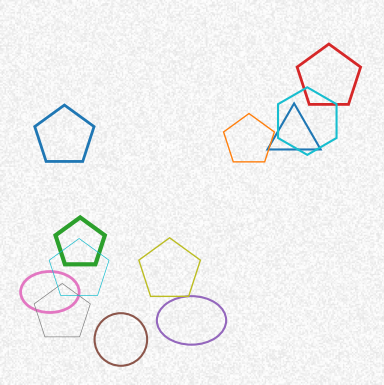[{"shape": "pentagon", "thickness": 2, "radius": 0.4, "center": [0.167, 0.646]}, {"shape": "triangle", "thickness": 1.5, "radius": 0.4, "center": [0.764, 0.652]}, {"shape": "pentagon", "thickness": 1, "radius": 0.35, "center": [0.647, 0.636]}, {"shape": "pentagon", "thickness": 3, "radius": 0.34, "center": [0.208, 0.368]}, {"shape": "pentagon", "thickness": 2, "radius": 0.43, "center": [0.854, 0.799]}, {"shape": "oval", "thickness": 1.5, "radius": 0.45, "center": [0.497, 0.168]}, {"shape": "circle", "thickness": 1.5, "radius": 0.34, "center": [0.314, 0.118]}, {"shape": "oval", "thickness": 2, "radius": 0.38, "center": [0.13, 0.242]}, {"shape": "pentagon", "thickness": 0.5, "radius": 0.38, "center": [0.162, 0.187]}, {"shape": "pentagon", "thickness": 1, "radius": 0.42, "center": [0.441, 0.298]}, {"shape": "hexagon", "thickness": 1.5, "radius": 0.44, "center": [0.798, 0.686]}, {"shape": "pentagon", "thickness": 0.5, "radius": 0.41, "center": [0.205, 0.299]}]